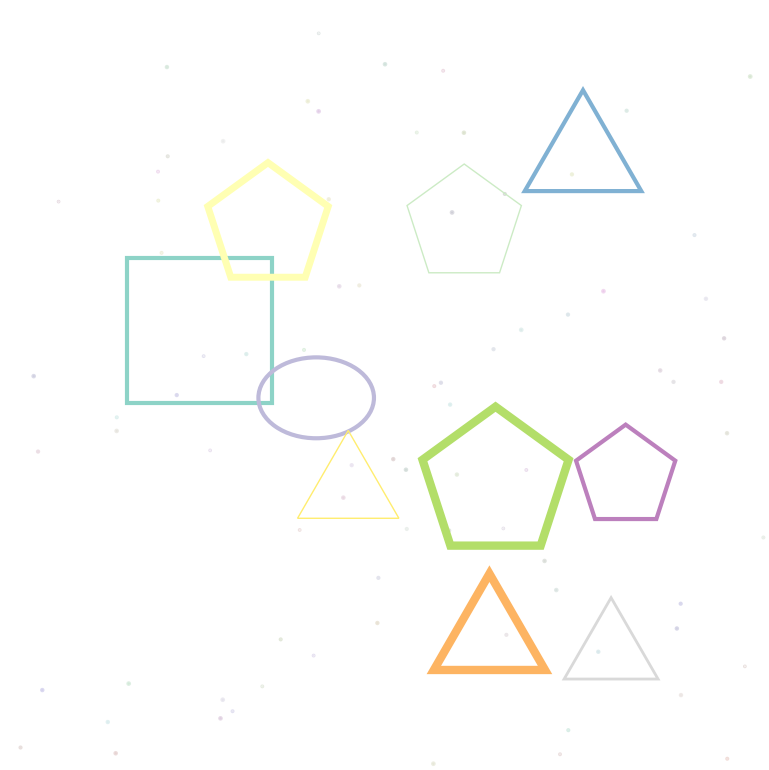[{"shape": "square", "thickness": 1.5, "radius": 0.47, "center": [0.259, 0.57]}, {"shape": "pentagon", "thickness": 2.5, "radius": 0.41, "center": [0.348, 0.707]}, {"shape": "oval", "thickness": 1.5, "radius": 0.38, "center": [0.411, 0.483]}, {"shape": "triangle", "thickness": 1.5, "radius": 0.44, "center": [0.757, 0.796]}, {"shape": "triangle", "thickness": 3, "radius": 0.42, "center": [0.636, 0.172]}, {"shape": "pentagon", "thickness": 3, "radius": 0.5, "center": [0.644, 0.372]}, {"shape": "triangle", "thickness": 1, "radius": 0.35, "center": [0.794, 0.153]}, {"shape": "pentagon", "thickness": 1.5, "radius": 0.34, "center": [0.813, 0.381]}, {"shape": "pentagon", "thickness": 0.5, "radius": 0.39, "center": [0.603, 0.709]}, {"shape": "triangle", "thickness": 0.5, "radius": 0.38, "center": [0.452, 0.365]}]